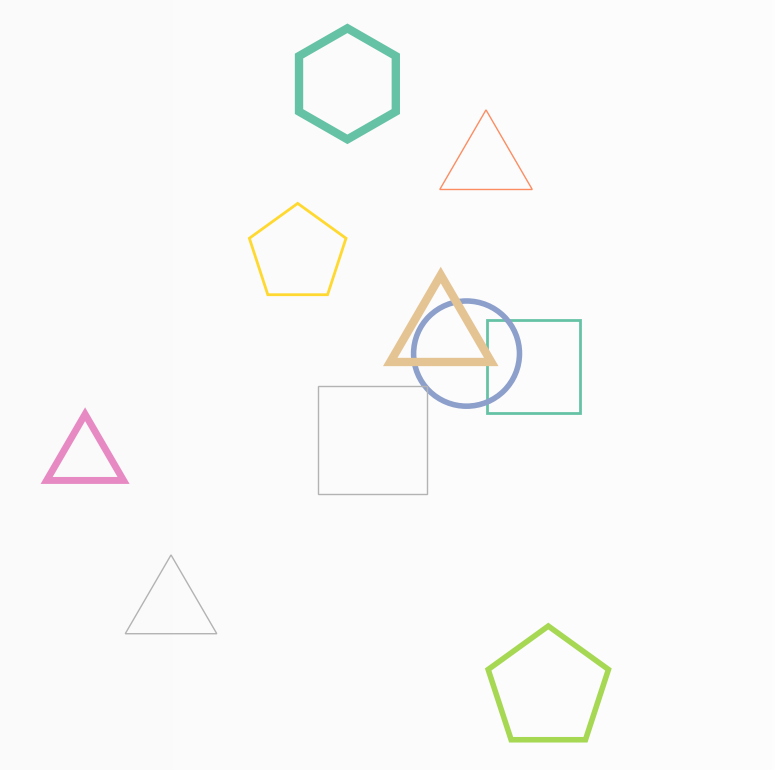[{"shape": "hexagon", "thickness": 3, "radius": 0.36, "center": [0.448, 0.891]}, {"shape": "square", "thickness": 1, "radius": 0.3, "center": [0.688, 0.524]}, {"shape": "triangle", "thickness": 0.5, "radius": 0.34, "center": [0.627, 0.788]}, {"shape": "circle", "thickness": 2, "radius": 0.34, "center": [0.602, 0.541]}, {"shape": "triangle", "thickness": 2.5, "radius": 0.29, "center": [0.11, 0.405]}, {"shape": "pentagon", "thickness": 2, "radius": 0.41, "center": [0.707, 0.105]}, {"shape": "pentagon", "thickness": 1, "radius": 0.33, "center": [0.384, 0.67]}, {"shape": "triangle", "thickness": 3, "radius": 0.38, "center": [0.569, 0.568]}, {"shape": "triangle", "thickness": 0.5, "radius": 0.34, "center": [0.221, 0.211]}, {"shape": "square", "thickness": 0.5, "radius": 0.35, "center": [0.48, 0.428]}]